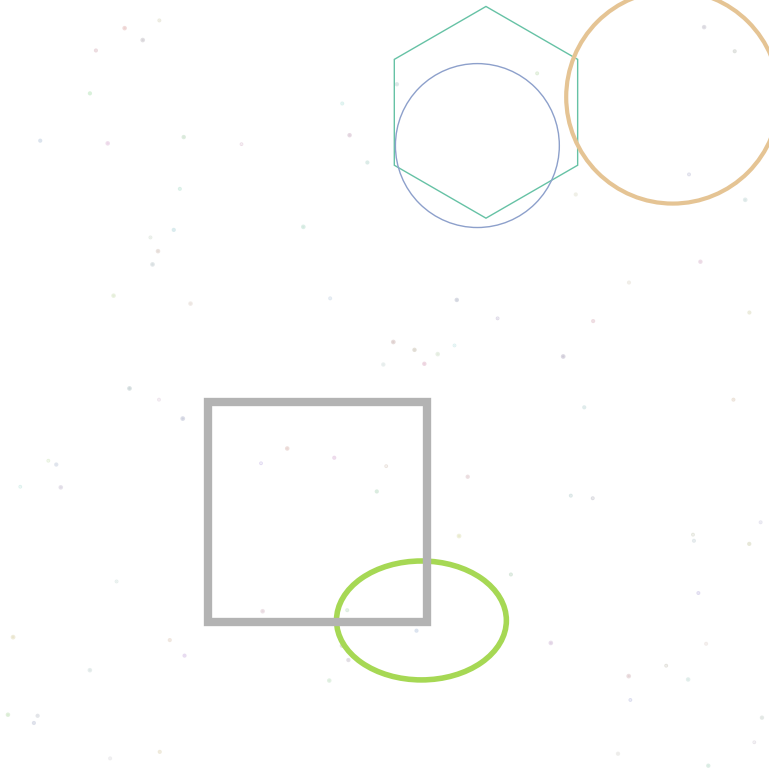[{"shape": "hexagon", "thickness": 0.5, "radius": 0.69, "center": [0.631, 0.854]}, {"shape": "circle", "thickness": 0.5, "radius": 0.53, "center": [0.62, 0.811]}, {"shape": "oval", "thickness": 2, "radius": 0.55, "center": [0.547, 0.194]}, {"shape": "circle", "thickness": 1.5, "radius": 0.69, "center": [0.874, 0.874]}, {"shape": "square", "thickness": 3, "radius": 0.71, "center": [0.412, 0.335]}]